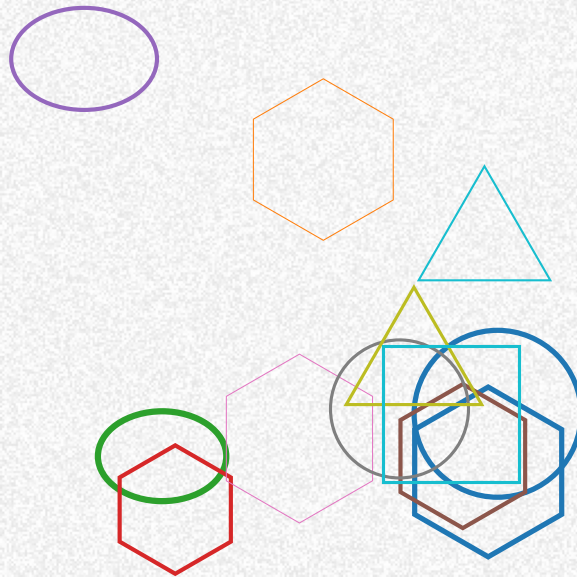[{"shape": "circle", "thickness": 2.5, "radius": 0.72, "center": [0.862, 0.283]}, {"shape": "hexagon", "thickness": 2.5, "radius": 0.73, "center": [0.845, 0.182]}, {"shape": "hexagon", "thickness": 0.5, "radius": 0.7, "center": [0.56, 0.723]}, {"shape": "oval", "thickness": 3, "radius": 0.56, "center": [0.281, 0.209]}, {"shape": "hexagon", "thickness": 2, "radius": 0.56, "center": [0.303, 0.117]}, {"shape": "oval", "thickness": 2, "radius": 0.63, "center": [0.146, 0.897]}, {"shape": "hexagon", "thickness": 2, "radius": 0.62, "center": [0.801, 0.209]}, {"shape": "hexagon", "thickness": 0.5, "radius": 0.73, "center": [0.519, 0.24]}, {"shape": "circle", "thickness": 1.5, "radius": 0.6, "center": [0.692, 0.291]}, {"shape": "triangle", "thickness": 1.5, "radius": 0.68, "center": [0.717, 0.366]}, {"shape": "triangle", "thickness": 1, "radius": 0.66, "center": [0.839, 0.58]}, {"shape": "square", "thickness": 1.5, "radius": 0.59, "center": [0.78, 0.282]}]